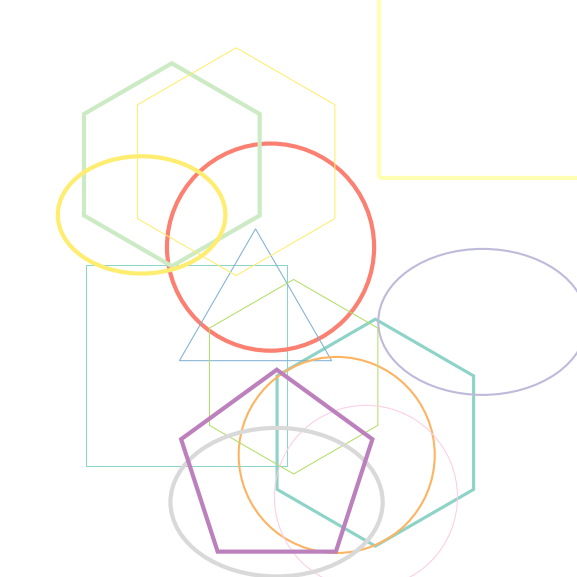[{"shape": "hexagon", "thickness": 1.5, "radius": 0.98, "center": [0.65, 0.25]}, {"shape": "square", "thickness": 0.5, "radius": 0.87, "center": [0.322, 0.366]}, {"shape": "square", "thickness": 2, "radius": 0.9, "center": [0.835, 0.87]}, {"shape": "oval", "thickness": 1, "radius": 0.9, "center": [0.836, 0.442]}, {"shape": "circle", "thickness": 2, "radius": 0.9, "center": [0.468, 0.571]}, {"shape": "triangle", "thickness": 0.5, "radius": 0.76, "center": [0.442, 0.451]}, {"shape": "circle", "thickness": 1, "radius": 0.85, "center": [0.583, 0.211]}, {"shape": "hexagon", "thickness": 0.5, "radius": 0.84, "center": [0.508, 0.347]}, {"shape": "circle", "thickness": 0.5, "radius": 0.79, "center": [0.634, 0.139]}, {"shape": "oval", "thickness": 2, "radius": 0.92, "center": [0.479, 0.13]}, {"shape": "pentagon", "thickness": 2, "radius": 0.87, "center": [0.479, 0.185]}, {"shape": "hexagon", "thickness": 2, "radius": 0.88, "center": [0.298, 0.714]}, {"shape": "hexagon", "thickness": 0.5, "radius": 0.99, "center": [0.409, 0.719]}, {"shape": "oval", "thickness": 2, "radius": 0.73, "center": [0.245, 0.627]}]